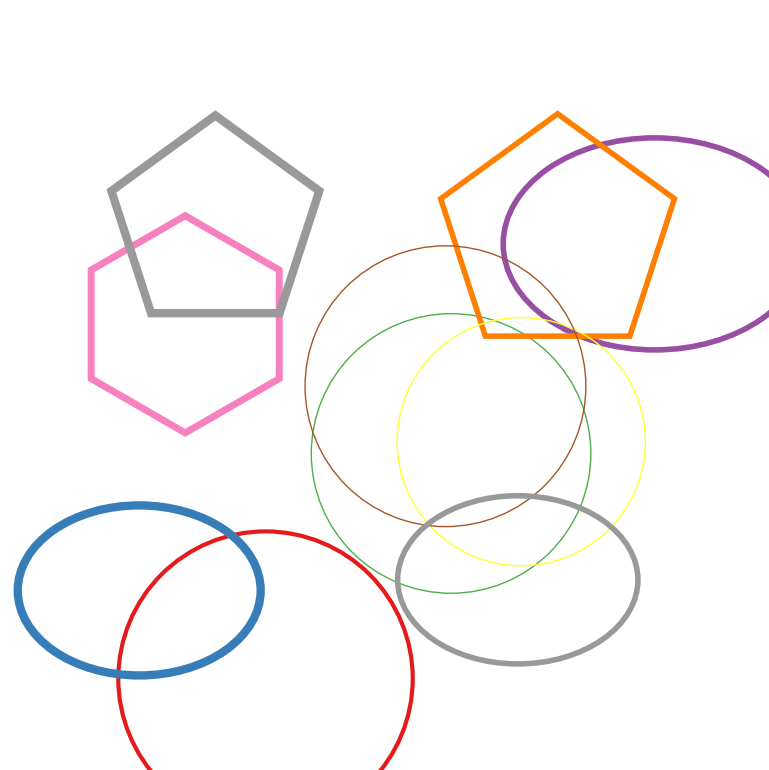[{"shape": "circle", "thickness": 1.5, "radius": 0.96, "center": [0.345, 0.119]}, {"shape": "oval", "thickness": 3, "radius": 0.79, "center": [0.181, 0.233]}, {"shape": "circle", "thickness": 0.5, "radius": 0.91, "center": [0.586, 0.411]}, {"shape": "oval", "thickness": 2, "radius": 0.98, "center": [0.85, 0.683]}, {"shape": "pentagon", "thickness": 2, "radius": 0.8, "center": [0.724, 0.693]}, {"shape": "circle", "thickness": 0.5, "radius": 0.81, "center": [0.677, 0.426]}, {"shape": "circle", "thickness": 0.5, "radius": 0.91, "center": [0.579, 0.498]}, {"shape": "hexagon", "thickness": 2.5, "radius": 0.71, "center": [0.241, 0.579]}, {"shape": "oval", "thickness": 2, "radius": 0.78, "center": [0.672, 0.247]}, {"shape": "pentagon", "thickness": 3, "radius": 0.71, "center": [0.28, 0.708]}]